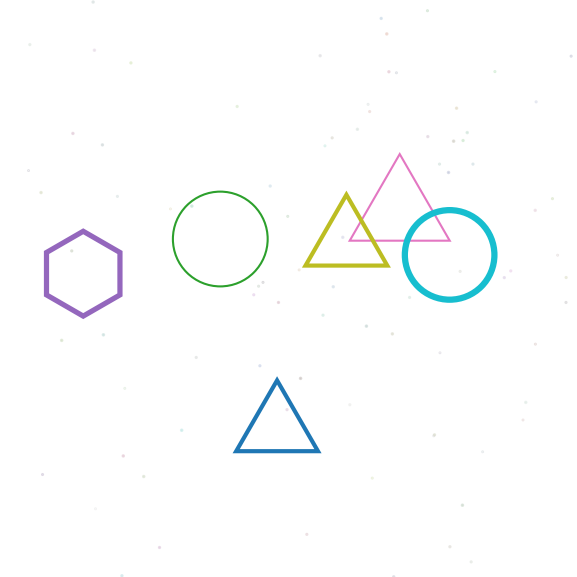[{"shape": "triangle", "thickness": 2, "radius": 0.41, "center": [0.48, 0.259]}, {"shape": "circle", "thickness": 1, "radius": 0.41, "center": [0.381, 0.585]}, {"shape": "hexagon", "thickness": 2.5, "radius": 0.37, "center": [0.144, 0.525]}, {"shape": "triangle", "thickness": 1, "radius": 0.5, "center": [0.692, 0.632]}, {"shape": "triangle", "thickness": 2, "radius": 0.41, "center": [0.6, 0.58]}, {"shape": "circle", "thickness": 3, "radius": 0.39, "center": [0.779, 0.558]}]